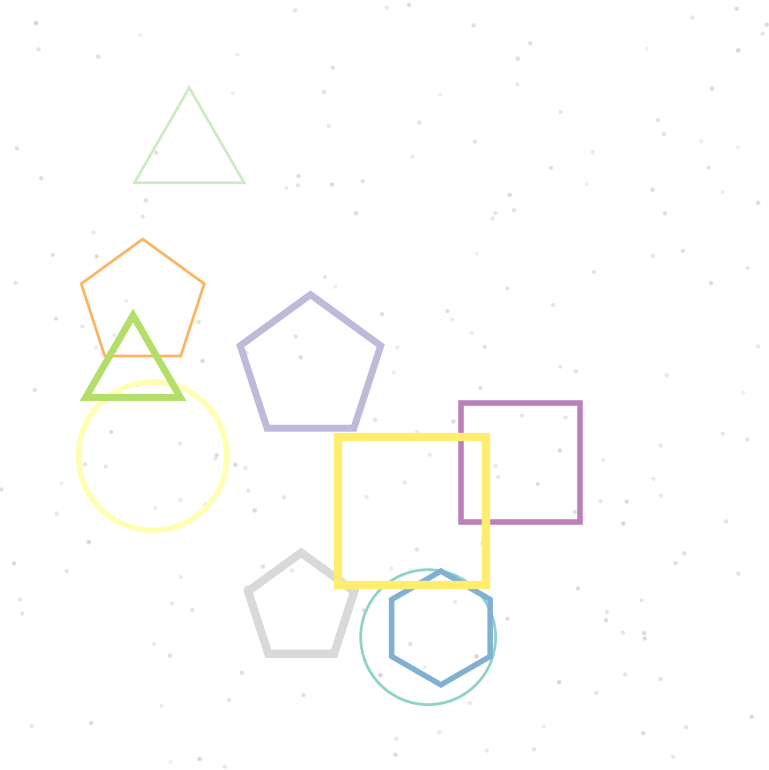[{"shape": "circle", "thickness": 1, "radius": 0.44, "center": [0.556, 0.173]}, {"shape": "circle", "thickness": 2, "radius": 0.48, "center": [0.198, 0.408]}, {"shape": "pentagon", "thickness": 2.5, "radius": 0.48, "center": [0.403, 0.521]}, {"shape": "hexagon", "thickness": 2, "radius": 0.37, "center": [0.573, 0.184]}, {"shape": "pentagon", "thickness": 1, "radius": 0.42, "center": [0.185, 0.606]}, {"shape": "triangle", "thickness": 2.5, "radius": 0.36, "center": [0.173, 0.519]}, {"shape": "pentagon", "thickness": 3, "radius": 0.36, "center": [0.391, 0.21]}, {"shape": "square", "thickness": 2, "radius": 0.39, "center": [0.676, 0.399]}, {"shape": "triangle", "thickness": 1, "radius": 0.41, "center": [0.246, 0.804]}, {"shape": "square", "thickness": 3, "radius": 0.48, "center": [0.535, 0.336]}]